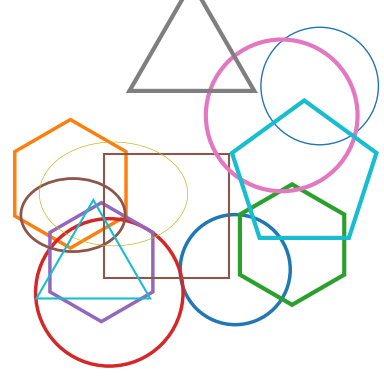[{"shape": "circle", "thickness": 1, "radius": 0.76, "center": [0.83, 0.777]}, {"shape": "circle", "thickness": 2.5, "radius": 0.71, "center": [0.611, 0.3]}, {"shape": "hexagon", "thickness": 2.5, "radius": 0.83, "center": [0.183, 0.523]}, {"shape": "hexagon", "thickness": 3, "radius": 0.78, "center": [0.759, 0.365]}, {"shape": "circle", "thickness": 2.5, "radius": 0.96, "center": [0.284, 0.241]}, {"shape": "hexagon", "thickness": 2.5, "radius": 0.77, "center": [0.263, 0.319]}, {"shape": "square", "thickness": 1.5, "radius": 0.81, "center": [0.433, 0.439]}, {"shape": "oval", "thickness": 2, "radius": 0.68, "center": [0.19, 0.441]}, {"shape": "circle", "thickness": 3, "radius": 0.99, "center": [0.732, 0.7]}, {"shape": "triangle", "thickness": 3, "radius": 0.94, "center": [0.498, 0.858]}, {"shape": "oval", "thickness": 0.5, "radius": 0.96, "center": [0.295, 0.496]}, {"shape": "pentagon", "thickness": 3, "radius": 0.99, "center": [0.79, 0.542]}, {"shape": "triangle", "thickness": 1.5, "radius": 0.85, "center": [0.242, 0.31]}]